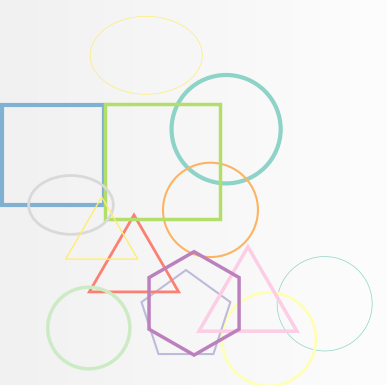[{"shape": "circle", "thickness": 3, "radius": 0.7, "center": [0.584, 0.664]}, {"shape": "circle", "thickness": 0.5, "radius": 0.61, "center": [0.838, 0.211]}, {"shape": "circle", "thickness": 2, "radius": 0.61, "center": [0.694, 0.119]}, {"shape": "pentagon", "thickness": 1.5, "radius": 0.6, "center": [0.48, 0.178]}, {"shape": "triangle", "thickness": 2, "radius": 0.67, "center": [0.346, 0.308]}, {"shape": "square", "thickness": 3, "radius": 0.65, "center": [0.136, 0.597]}, {"shape": "circle", "thickness": 1.5, "radius": 0.61, "center": [0.543, 0.455]}, {"shape": "square", "thickness": 2.5, "radius": 0.74, "center": [0.419, 0.58]}, {"shape": "triangle", "thickness": 2.5, "radius": 0.73, "center": [0.64, 0.213]}, {"shape": "oval", "thickness": 2, "radius": 0.55, "center": [0.183, 0.468]}, {"shape": "hexagon", "thickness": 2.5, "radius": 0.67, "center": [0.501, 0.212]}, {"shape": "circle", "thickness": 2.5, "radius": 0.53, "center": [0.229, 0.148]}, {"shape": "triangle", "thickness": 1, "radius": 0.54, "center": [0.263, 0.381]}, {"shape": "oval", "thickness": 0.5, "radius": 0.72, "center": [0.377, 0.856]}]